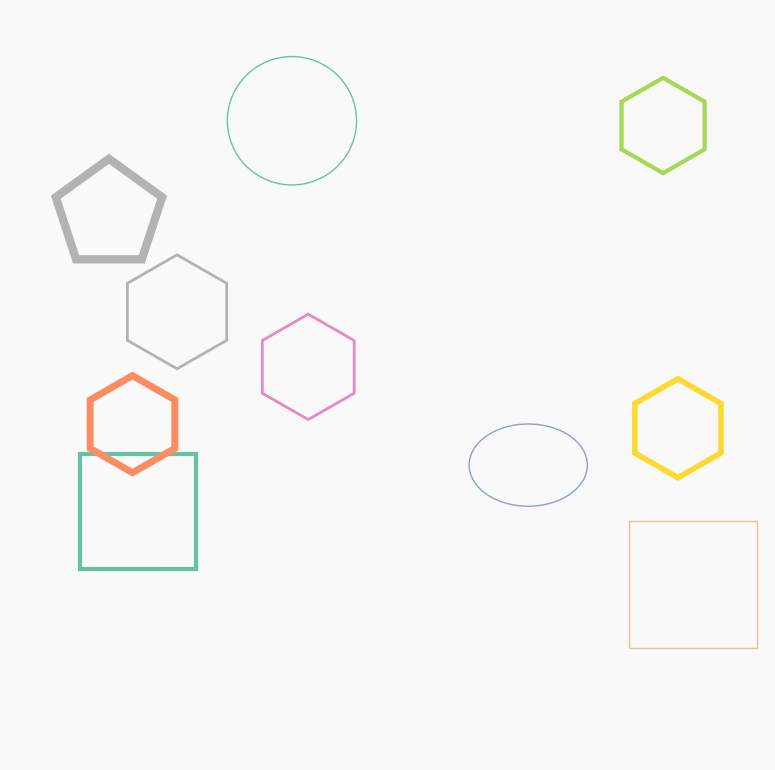[{"shape": "circle", "thickness": 0.5, "radius": 0.42, "center": [0.377, 0.843]}, {"shape": "square", "thickness": 1.5, "radius": 0.37, "center": [0.178, 0.336]}, {"shape": "hexagon", "thickness": 2.5, "radius": 0.32, "center": [0.171, 0.449]}, {"shape": "oval", "thickness": 0.5, "radius": 0.38, "center": [0.682, 0.396]}, {"shape": "hexagon", "thickness": 1, "radius": 0.34, "center": [0.398, 0.524]}, {"shape": "hexagon", "thickness": 1.5, "radius": 0.31, "center": [0.856, 0.837]}, {"shape": "hexagon", "thickness": 2, "radius": 0.32, "center": [0.875, 0.444]}, {"shape": "square", "thickness": 0.5, "radius": 0.41, "center": [0.894, 0.241]}, {"shape": "hexagon", "thickness": 1, "radius": 0.37, "center": [0.228, 0.595]}, {"shape": "pentagon", "thickness": 3, "radius": 0.36, "center": [0.141, 0.722]}]